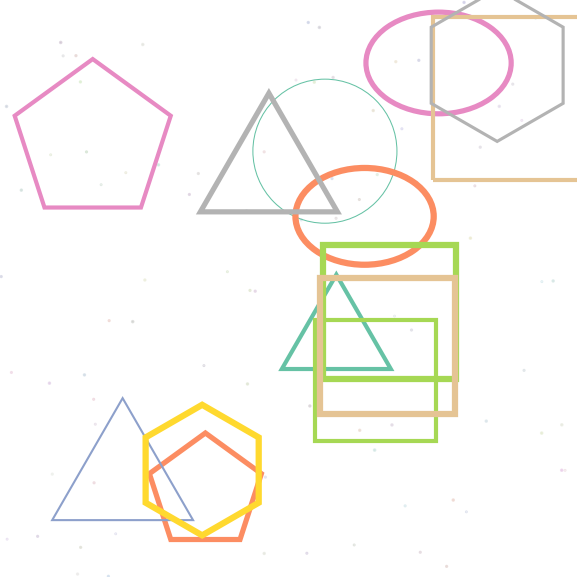[{"shape": "circle", "thickness": 0.5, "radius": 0.62, "center": [0.563, 0.737]}, {"shape": "triangle", "thickness": 2, "radius": 0.54, "center": [0.582, 0.415]}, {"shape": "pentagon", "thickness": 2.5, "radius": 0.51, "center": [0.356, 0.147]}, {"shape": "oval", "thickness": 3, "radius": 0.6, "center": [0.631, 0.624]}, {"shape": "triangle", "thickness": 1, "radius": 0.7, "center": [0.212, 0.169]}, {"shape": "oval", "thickness": 2.5, "radius": 0.63, "center": [0.759, 0.89]}, {"shape": "pentagon", "thickness": 2, "radius": 0.71, "center": [0.161, 0.755]}, {"shape": "square", "thickness": 2, "radius": 0.52, "center": [0.65, 0.34]}, {"shape": "square", "thickness": 3, "radius": 0.58, "center": [0.674, 0.459]}, {"shape": "hexagon", "thickness": 3, "radius": 0.57, "center": [0.35, 0.185]}, {"shape": "square", "thickness": 3, "radius": 0.59, "center": [0.671, 0.4]}, {"shape": "square", "thickness": 2, "radius": 0.7, "center": [0.89, 0.828]}, {"shape": "triangle", "thickness": 2.5, "radius": 0.68, "center": [0.466, 0.701]}, {"shape": "hexagon", "thickness": 1.5, "radius": 0.66, "center": [0.861, 0.886]}]